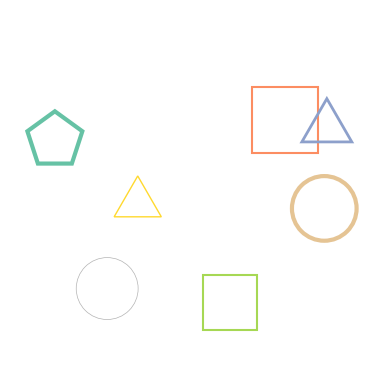[{"shape": "pentagon", "thickness": 3, "radius": 0.38, "center": [0.143, 0.636]}, {"shape": "square", "thickness": 1.5, "radius": 0.42, "center": [0.74, 0.688]}, {"shape": "triangle", "thickness": 2, "radius": 0.37, "center": [0.849, 0.669]}, {"shape": "square", "thickness": 1.5, "radius": 0.35, "center": [0.598, 0.214]}, {"shape": "triangle", "thickness": 1, "radius": 0.35, "center": [0.358, 0.472]}, {"shape": "circle", "thickness": 3, "radius": 0.42, "center": [0.842, 0.459]}, {"shape": "circle", "thickness": 0.5, "radius": 0.4, "center": [0.278, 0.251]}]